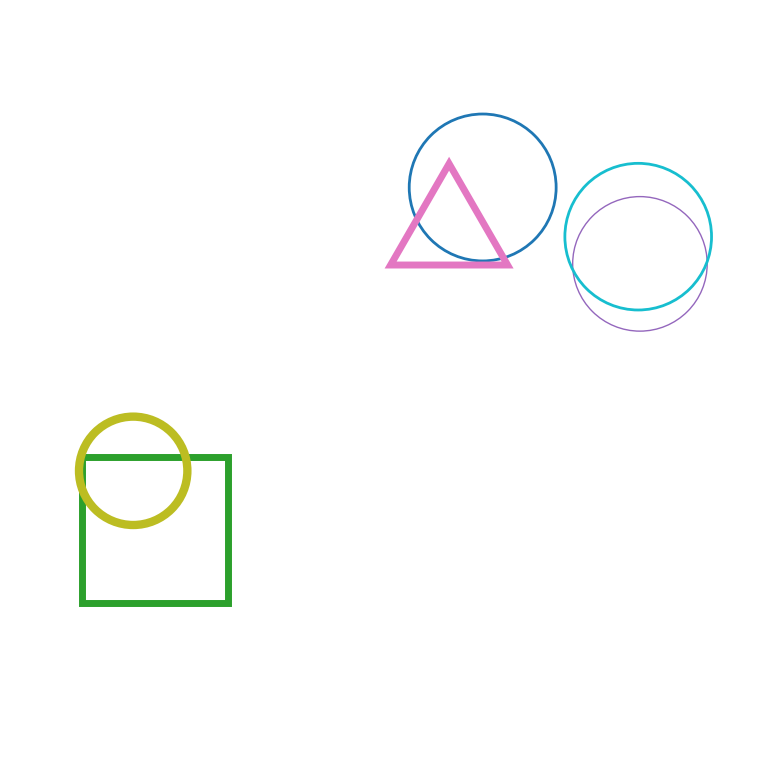[{"shape": "circle", "thickness": 1, "radius": 0.48, "center": [0.627, 0.757]}, {"shape": "square", "thickness": 2.5, "radius": 0.47, "center": [0.201, 0.311]}, {"shape": "circle", "thickness": 0.5, "radius": 0.44, "center": [0.831, 0.657]}, {"shape": "triangle", "thickness": 2.5, "radius": 0.44, "center": [0.583, 0.7]}, {"shape": "circle", "thickness": 3, "radius": 0.35, "center": [0.173, 0.389]}, {"shape": "circle", "thickness": 1, "radius": 0.48, "center": [0.829, 0.693]}]